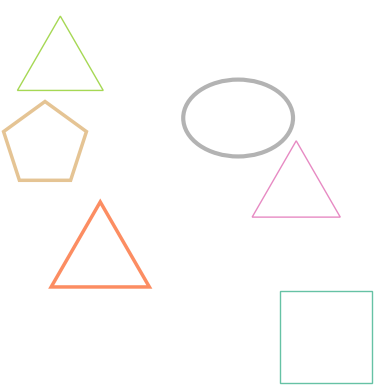[{"shape": "square", "thickness": 1, "radius": 0.6, "center": [0.847, 0.125]}, {"shape": "triangle", "thickness": 2.5, "radius": 0.74, "center": [0.26, 0.328]}, {"shape": "triangle", "thickness": 1, "radius": 0.66, "center": [0.769, 0.502]}, {"shape": "triangle", "thickness": 1, "radius": 0.64, "center": [0.157, 0.829]}, {"shape": "pentagon", "thickness": 2.5, "radius": 0.57, "center": [0.117, 0.623]}, {"shape": "oval", "thickness": 3, "radius": 0.71, "center": [0.619, 0.693]}]